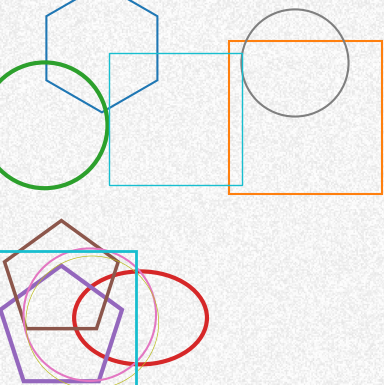[{"shape": "hexagon", "thickness": 1.5, "radius": 0.83, "center": [0.265, 0.875]}, {"shape": "square", "thickness": 1.5, "radius": 0.99, "center": [0.794, 0.695]}, {"shape": "circle", "thickness": 3, "radius": 0.82, "center": [0.116, 0.675]}, {"shape": "oval", "thickness": 3, "radius": 0.86, "center": [0.365, 0.174]}, {"shape": "pentagon", "thickness": 3, "radius": 0.83, "center": [0.159, 0.144]}, {"shape": "pentagon", "thickness": 2.5, "radius": 0.78, "center": [0.159, 0.272]}, {"shape": "circle", "thickness": 1.5, "radius": 0.86, "center": [0.233, 0.183]}, {"shape": "circle", "thickness": 1.5, "radius": 0.7, "center": [0.766, 0.836]}, {"shape": "circle", "thickness": 0.5, "radius": 0.86, "center": [0.24, 0.162]}, {"shape": "square", "thickness": 1, "radius": 0.86, "center": [0.456, 0.69]}, {"shape": "square", "thickness": 2, "radius": 0.96, "center": [0.16, 0.155]}]